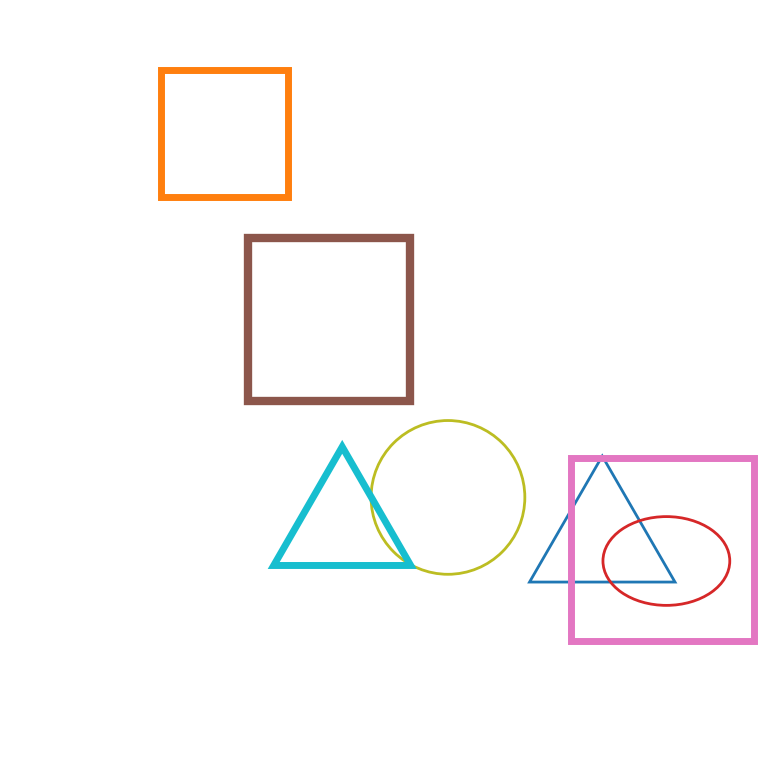[{"shape": "triangle", "thickness": 1, "radius": 0.55, "center": [0.782, 0.299]}, {"shape": "square", "thickness": 2.5, "radius": 0.41, "center": [0.292, 0.827]}, {"shape": "oval", "thickness": 1, "radius": 0.41, "center": [0.865, 0.271]}, {"shape": "square", "thickness": 3, "radius": 0.53, "center": [0.427, 0.585]}, {"shape": "square", "thickness": 2.5, "radius": 0.59, "center": [0.861, 0.286]}, {"shape": "circle", "thickness": 1, "radius": 0.5, "center": [0.582, 0.354]}, {"shape": "triangle", "thickness": 2.5, "radius": 0.51, "center": [0.444, 0.317]}]